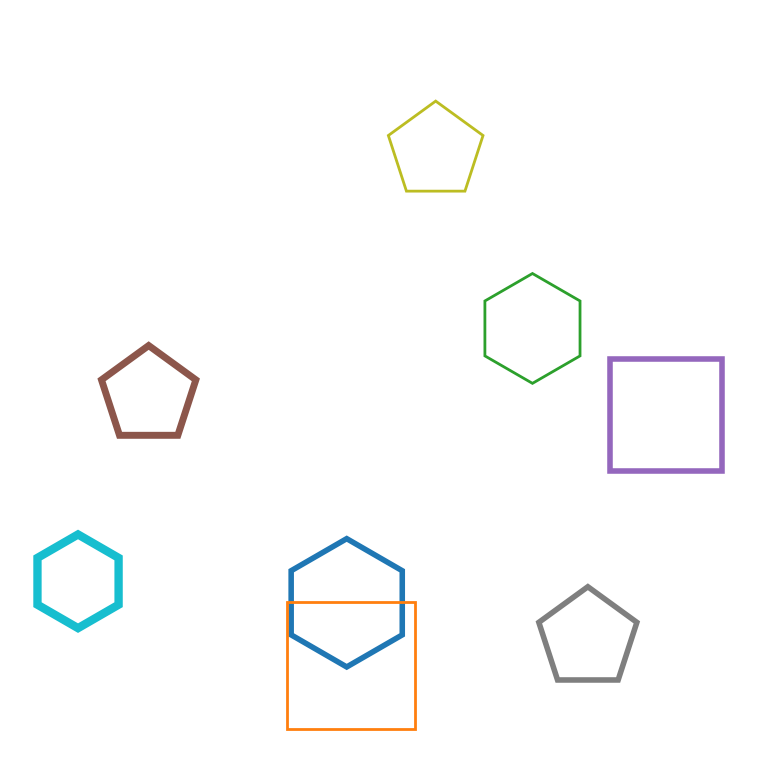[{"shape": "hexagon", "thickness": 2, "radius": 0.42, "center": [0.45, 0.217]}, {"shape": "square", "thickness": 1, "radius": 0.41, "center": [0.456, 0.136]}, {"shape": "hexagon", "thickness": 1, "radius": 0.36, "center": [0.692, 0.573]}, {"shape": "square", "thickness": 2, "radius": 0.36, "center": [0.865, 0.461]}, {"shape": "pentagon", "thickness": 2.5, "radius": 0.32, "center": [0.193, 0.487]}, {"shape": "pentagon", "thickness": 2, "radius": 0.33, "center": [0.763, 0.171]}, {"shape": "pentagon", "thickness": 1, "radius": 0.32, "center": [0.566, 0.804]}, {"shape": "hexagon", "thickness": 3, "radius": 0.3, "center": [0.101, 0.245]}]